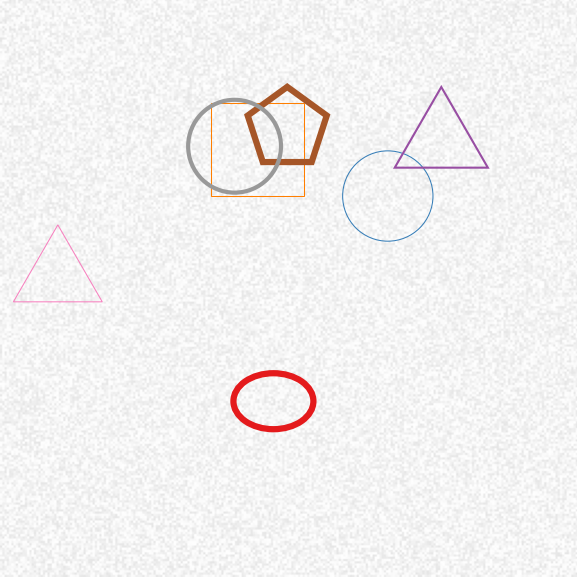[{"shape": "oval", "thickness": 3, "radius": 0.35, "center": [0.473, 0.304]}, {"shape": "circle", "thickness": 0.5, "radius": 0.39, "center": [0.672, 0.66]}, {"shape": "triangle", "thickness": 1, "radius": 0.47, "center": [0.764, 0.755]}, {"shape": "square", "thickness": 0.5, "radius": 0.4, "center": [0.446, 0.74]}, {"shape": "pentagon", "thickness": 3, "radius": 0.36, "center": [0.497, 0.777]}, {"shape": "triangle", "thickness": 0.5, "radius": 0.44, "center": [0.1, 0.521]}, {"shape": "circle", "thickness": 2, "radius": 0.4, "center": [0.406, 0.746]}]